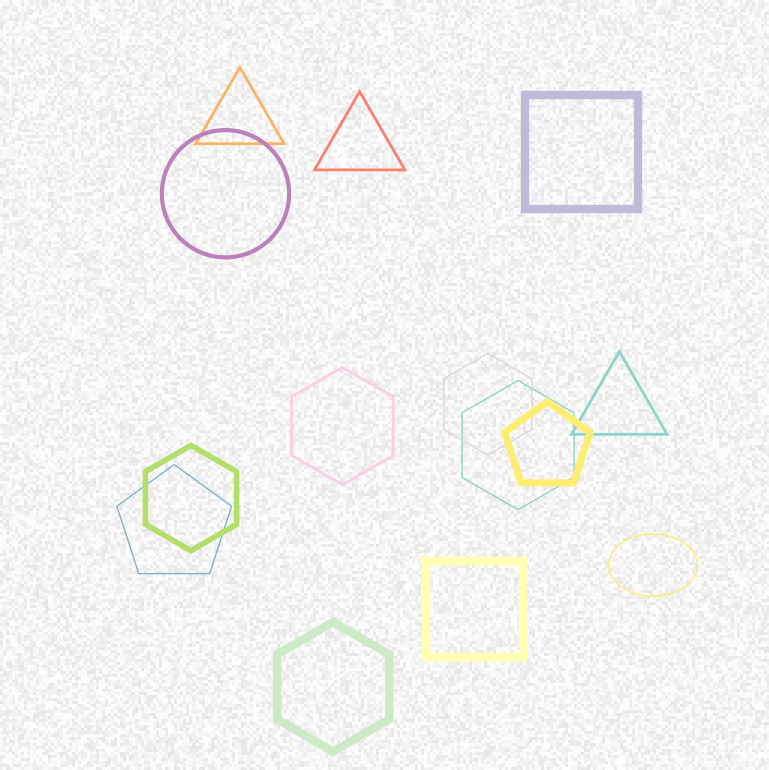[{"shape": "hexagon", "thickness": 0.5, "radius": 0.42, "center": [0.673, 0.422]}, {"shape": "triangle", "thickness": 1, "radius": 0.36, "center": [0.804, 0.472]}, {"shape": "square", "thickness": 3, "radius": 0.31, "center": [0.616, 0.209]}, {"shape": "square", "thickness": 3, "radius": 0.37, "center": [0.755, 0.803]}, {"shape": "triangle", "thickness": 1, "radius": 0.34, "center": [0.467, 0.813]}, {"shape": "pentagon", "thickness": 0.5, "radius": 0.39, "center": [0.226, 0.318]}, {"shape": "triangle", "thickness": 1, "radius": 0.33, "center": [0.312, 0.846]}, {"shape": "hexagon", "thickness": 2, "radius": 0.34, "center": [0.248, 0.353]}, {"shape": "hexagon", "thickness": 1, "radius": 0.38, "center": [0.445, 0.447]}, {"shape": "hexagon", "thickness": 0.5, "radius": 0.33, "center": [0.634, 0.475]}, {"shape": "circle", "thickness": 1.5, "radius": 0.41, "center": [0.293, 0.748]}, {"shape": "hexagon", "thickness": 3, "radius": 0.42, "center": [0.433, 0.108]}, {"shape": "pentagon", "thickness": 2.5, "radius": 0.29, "center": [0.711, 0.42]}, {"shape": "oval", "thickness": 0.5, "radius": 0.29, "center": [0.848, 0.266]}]